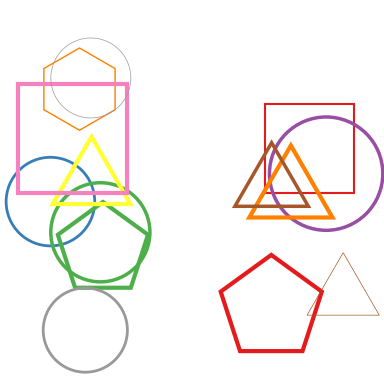[{"shape": "pentagon", "thickness": 3, "radius": 0.69, "center": [0.705, 0.2]}, {"shape": "square", "thickness": 1.5, "radius": 0.58, "center": [0.804, 0.614]}, {"shape": "circle", "thickness": 2, "radius": 0.58, "center": [0.131, 0.476]}, {"shape": "circle", "thickness": 2.5, "radius": 0.64, "center": [0.261, 0.397]}, {"shape": "pentagon", "thickness": 3, "radius": 0.62, "center": [0.267, 0.352]}, {"shape": "circle", "thickness": 2.5, "radius": 0.74, "center": [0.847, 0.549]}, {"shape": "triangle", "thickness": 3, "radius": 0.62, "center": [0.756, 0.497]}, {"shape": "hexagon", "thickness": 1, "radius": 0.53, "center": [0.206, 0.769]}, {"shape": "triangle", "thickness": 3, "radius": 0.58, "center": [0.238, 0.528]}, {"shape": "triangle", "thickness": 0.5, "radius": 0.54, "center": [0.891, 0.236]}, {"shape": "triangle", "thickness": 2.5, "radius": 0.55, "center": [0.706, 0.519]}, {"shape": "square", "thickness": 3, "radius": 0.71, "center": [0.187, 0.64]}, {"shape": "circle", "thickness": 2, "radius": 0.55, "center": [0.222, 0.143]}, {"shape": "circle", "thickness": 0.5, "radius": 0.52, "center": [0.236, 0.798]}]